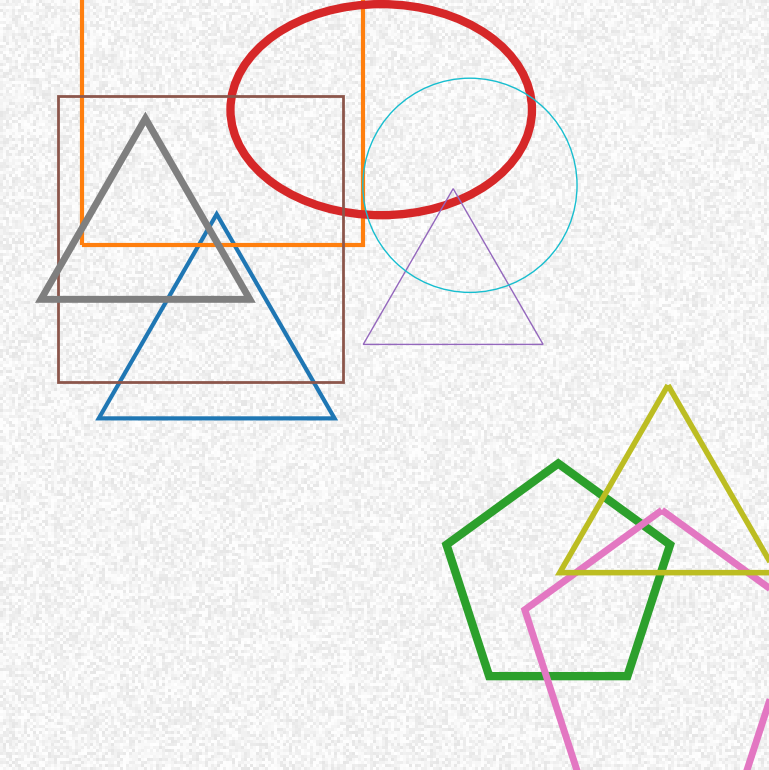[{"shape": "triangle", "thickness": 1.5, "radius": 0.88, "center": [0.281, 0.545]}, {"shape": "square", "thickness": 1.5, "radius": 0.91, "center": [0.289, 0.864]}, {"shape": "pentagon", "thickness": 3, "radius": 0.76, "center": [0.725, 0.245]}, {"shape": "oval", "thickness": 3, "radius": 0.98, "center": [0.495, 0.858]}, {"shape": "triangle", "thickness": 0.5, "radius": 0.67, "center": [0.589, 0.62]}, {"shape": "square", "thickness": 1, "radius": 0.93, "center": [0.261, 0.69]}, {"shape": "pentagon", "thickness": 2.5, "radius": 0.94, "center": [0.86, 0.15]}, {"shape": "triangle", "thickness": 2.5, "radius": 0.78, "center": [0.189, 0.69]}, {"shape": "triangle", "thickness": 2, "radius": 0.81, "center": [0.868, 0.337]}, {"shape": "circle", "thickness": 0.5, "radius": 0.7, "center": [0.61, 0.759]}]